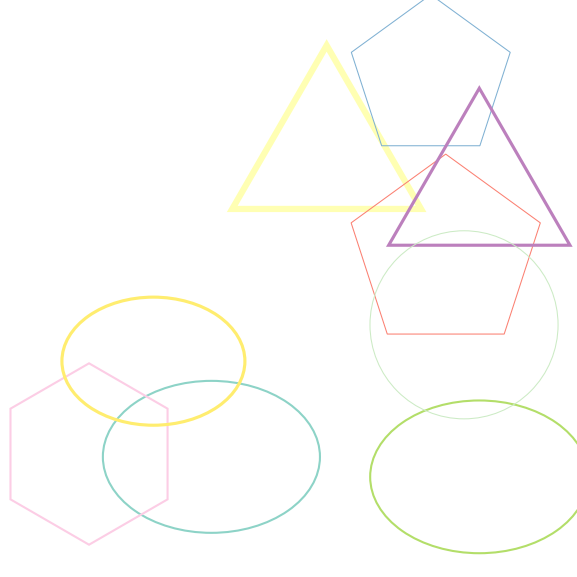[{"shape": "oval", "thickness": 1, "radius": 0.94, "center": [0.366, 0.208]}, {"shape": "triangle", "thickness": 3, "radius": 0.94, "center": [0.566, 0.732]}, {"shape": "pentagon", "thickness": 0.5, "radius": 0.86, "center": [0.772, 0.56]}, {"shape": "pentagon", "thickness": 0.5, "radius": 0.72, "center": [0.746, 0.864]}, {"shape": "oval", "thickness": 1, "radius": 0.94, "center": [0.83, 0.173]}, {"shape": "hexagon", "thickness": 1, "radius": 0.79, "center": [0.154, 0.213]}, {"shape": "triangle", "thickness": 1.5, "radius": 0.91, "center": [0.83, 0.665]}, {"shape": "circle", "thickness": 0.5, "radius": 0.81, "center": [0.803, 0.437]}, {"shape": "oval", "thickness": 1.5, "radius": 0.79, "center": [0.266, 0.374]}]